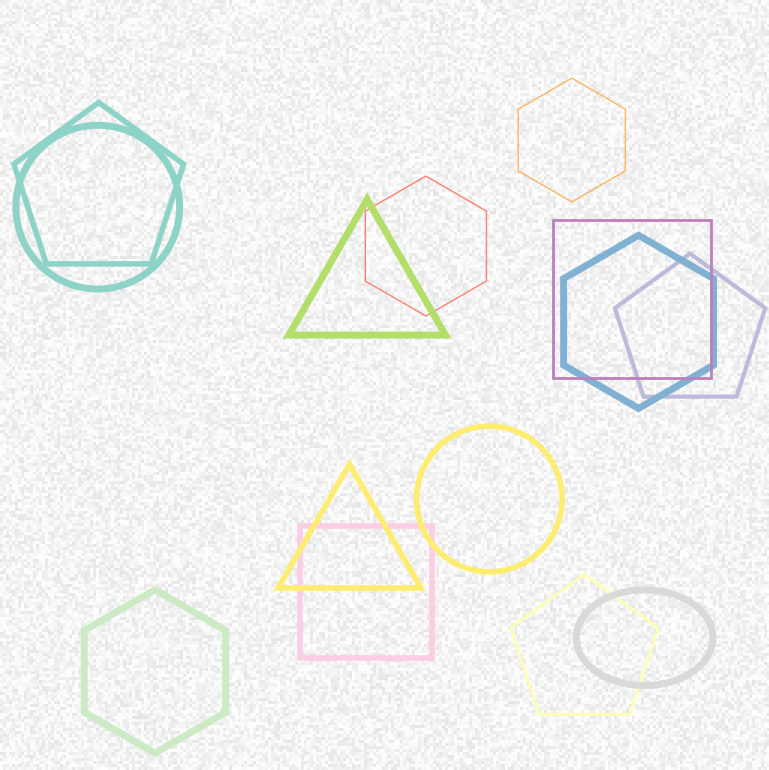[{"shape": "circle", "thickness": 2.5, "radius": 0.53, "center": [0.127, 0.731]}, {"shape": "pentagon", "thickness": 2, "radius": 0.58, "center": [0.128, 0.751]}, {"shape": "pentagon", "thickness": 1, "radius": 0.5, "center": [0.759, 0.154]}, {"shape": "pentagon", "thickness": 1.5, "radius": 0.51, "center": [0.896, 0.568]}, {"shape": "hexagon", "thickness": 0.5, "radius": 0.45, "center": [0.553, 0.68]}, {"shape": "hexagon", "thickness": 2.5, "radius": 0.56, "center": [0.829, 0.582]}, {"shape": "hexagon", "thickness": 0.5, "radius": 0.4, "center": [0.743, 0.818]}, {"shape": "triangle", "thickness": 2.5, "radius": 0.59, "center": [0.477, 0.624]}, {"shape": "square", "thickness": 2, "radius": 0.43, "center": [0.475, 0.232]}, {"shape": "oval", "thickness": 2.5, "radius": 0.44, "center": [0.837, 0.172]}, {"shape": "square", "thickness": 1, "radius": 0.51, "center": [0.821, 0.612]}, {"shape": "hexagon", "thickness": 2.5, "radius": 0.53, "center": [0.201, 0.128]}, {"shape": "circle", "thickness": 2, "radius": 0.47, "center": [0.635, 0.352]}, {"shape": "triangle", "thickness": 2, "radius": 0.54, "center": [0.454, 0.29]}]